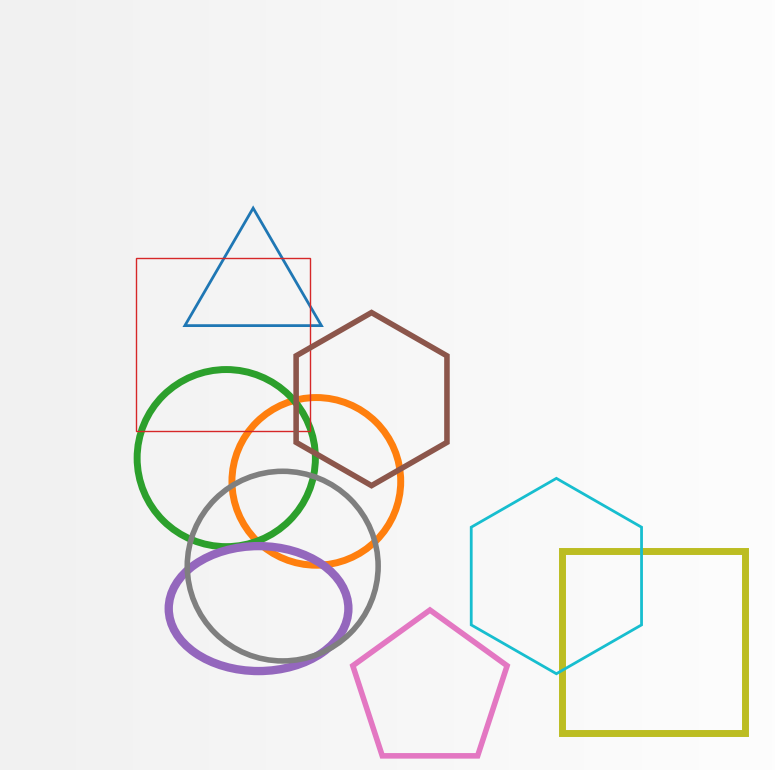[{"shape": "triangle", "thickness": 1, "radius": 0.51, "center": [0.327, 0.628]}, {"shape": "circle", "thickness": 2.5, "radius": 0.54, "center": [0.408, 0.375]}, {"shape": "circle", "thickness": 2.5, "radius": 0.57, "center": [0.292, 0.405]}, {"shape": "square", "thickness": 0.5, "radius": 0.56, "center": [0.288, 0.553]}, {"shape": "oval", "thickness": 3, "radius": 0.58, "center": [0.334, 0.21]}, {"shape": "hexagon", "thickness": 2, "radius": 0.56, "center": [0.479, 0.482]}, {"shape": "pentagon", "thickness": 2, "radius": 0.52, "center": [0.555, 0.103]}, {"shape": "circle", "thickness": 2, "radius": 0.62, "center": [0.365, 0.265]}, {"shape": "square", "thickness": 2.5, "radius": 0.59, "center": [0.843, 0.166]}, {"shape": "hexagon", "thickness": 1, "radius": 0.63, "center": [0.718, 0.252]}]